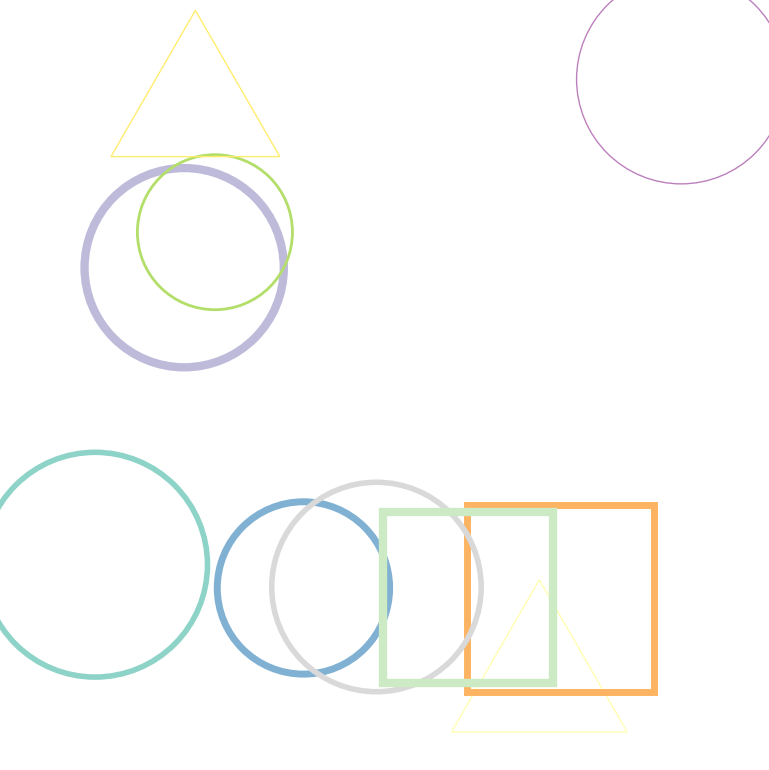[{"shape": "circle", "thickness": 2, "radius": 0.73, "center": [0.123, 0.267]}, {"shape": "triangle", "thickness": 0.5, "radius": 0.66, "center": [0.7, 0.115]}, {"shape": "circle", "thickness": 3, "radius": 0.65, "center": [0.239, 0.652]}, {"shape": "circle", "thickness": 2.5, "radius": 0.56, "center": [0.394, 0.236]}, {"shape": "square", "thickness": 2.5, "radius": 0.61, "center": [0.728, 0.223]}, {"shape": "circle", "thickness": 1, "radius": 0.5, "center": [0.279, 0.698]}, {"shape": "circle", "thickness": 2, "radius": 0.68, "center": [0.489, 0.238]}, {"shape": "circle", "thickness": 0.5, "radius": 0.68, "center": [0.885, 0.897]}, {"shape": "square", "thickness": 3, "radius": 0.55, "center": [0.608, 0.224]}, {"shape": "triangle", "thickness": 0.5, "radius": 0.63, "center": [0.254, 0.86]}]